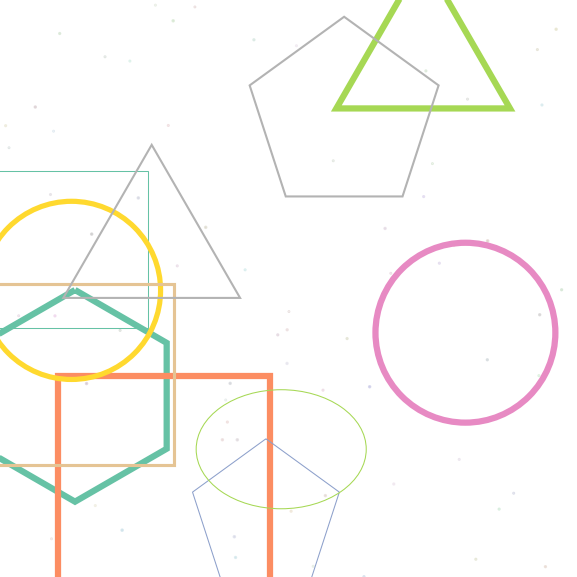[{"shape": "hexagon", "thickness": 3, "radius": 0.92, "center": [0.13, 0.314]}, {"shape": "square", "thickness": 0.5, "radius": 0.68, "center": [0.121, 0.567]}, {"shape": "square", "thickness": 3, "radius": 0.92, "center": [0.284, 0.165]}, {"shape": "pentagon", "thickness": 0.5, "radius": 0.67, "center": [0.46, 0.106]}, {"shape": "circle", "thickness": 3, "radius": 0.78, "center": [0.806, 0.423]}, {"shape": "triangle", "thickness": 3, "radius": 0.87, "center": [0.733, 0.898]}, {"shape": "oval", "thickness": 0.5, "radius": 0.74, "center": [0.487, 0.221]}, {"shape": "circle", "thickness": 2.5, "radius": 0.77, "center": [0.124, 0.496]}, {"shape": "square", "thickness": 1.5, "radius": 0.78, "center": [0.145, 0.35]}, {"shape": "triangle", "thickness": 1, "radius": 0.88, "center": [0.263, 0.572]}, {"shape": "pentagon", "thickness": 1, "radius": 0.86, "center": [0.596, 0.798]}]